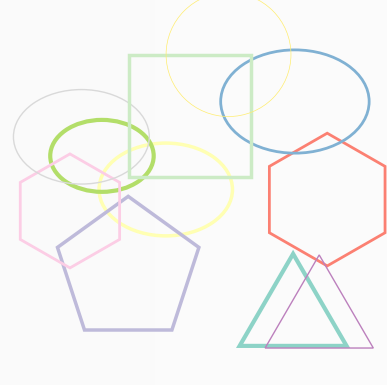[{"shape": "triangle", "thickness": 3, "radius": 0.8, "center": [0.756, 0.181]}, {"shape": "oval", "thickness": 2.5, "radius": 0.86, "center": [0.428, 0.508]}, {"shape": "pentagon", "thickness": 2.5, "radius": 0.96, "center": [0.331, 0.298]}, {"shape": "hexagon", "thickness": 2, "radius": 0.86, "center": [0.844, 0.482]}, {"shape": "oval", "thickness": 2, "radius": 0.96, "center": [0.761, 0.736]}, {"shape": "oval", "thickness": 3, "radius": 0.67, "center": [0.263, 0.595]}, {"shape": "hexagon", "thickness": 2, "radius": 0.74, "center": [0.18, 0.452]}, {"shape": "oval", "thickness": 1, "radius": 0.88, "center": [0.21, 0.645]}, {"shape": "triangle", "thickness": 1, "radius": 0.81, "center": [0.824, 0.177]}, {"shape": "square", "thickness": 2.5, "radius": 0.79, "center": [0.49, 0.699]}, {"shape": "circle", "thickness": 0.5, "radius": 0.81, "center": [0.59, 0.858]}]